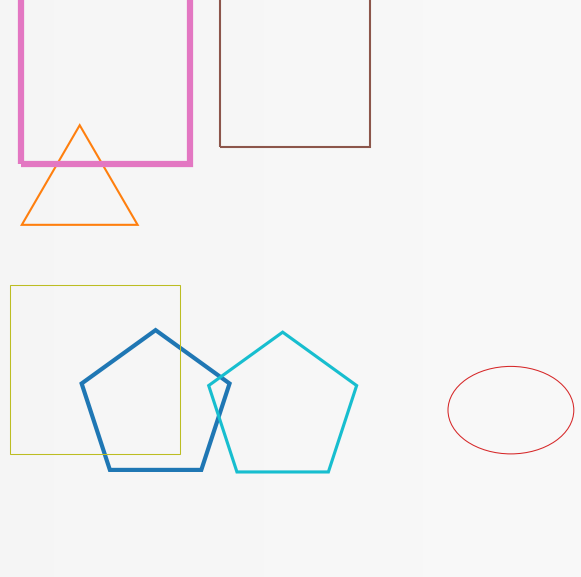[{"shape": "pentagon", "thickness": 2, "radius": 0.67, "center": [0.268, 0.294]}, {"shape": "triangle", "thickness": 1, "radius": 0.58, "center": [0.137, 0.667]}, {"shape": "oval", "thickness": 0.5, "radius": 0.54, "center": [0.879, 0.289]}, {"shape": "square", "thickness": 1, "radius": 0.65, "center": [0.508, 0.873]}, {"shape": "square", "thickness": 3, "radius": 0.73, "center": [0.182, 0.86]}, {"shape": "square", "thickness": 0.5, "radius": 0.73, "center": [0.164, 0.359]}, {"shape": "pentagon", "thickness": 1.5, "radius": 0.67, "center": [0.486, 0.29]}]